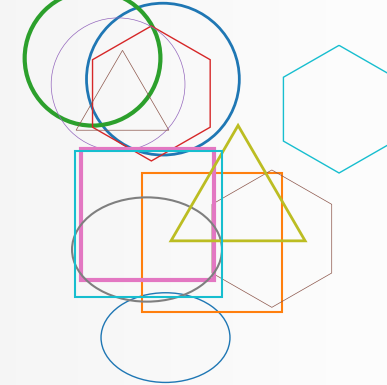[{"shape": "circle", "thickness": 2, "radius": 0.99, "center": [0.42, 0.794]}, {"shape": "oval", "thickness": 1, "radius": 0.83, "center": [0.427, 0.123]}, {"shape": "square", "thickness": 1.5, "radius": 0.9, "center": [0.547, 0.37]}, {"shape": "circle", "thickness": 3, "radius": 0.88, "center": [0.239, 0.849]}, {"shape": "hexagon", "thickness": 1, "radius": 0.88, "center": [0.391, 0.757]}, {"shape": "circle", "thickness": 0.5, "radius": 0.86, "center": [0.305, 0.781]}, {"shape": "hexagon", "thickness": 0.5, "radius": 0.89, "center": [0.702, 0.38]}, {"shape": "triangle", "thickness": 0.5, "radius": 0.69, "center": [0.316, 0.731]}, {"shape": "square", "thickness": 3, "radius": 0.85, "center": [0.381, 0.442]}, {"shape": "oval", "thickness": 1.5, "radius": 0.97, "center": [0.379, 0.352]}, {"shape": "triangle", "thickness": 2, "radius": 1.0, "center": [0.614, 0.474]}, {"shape": "hexagon", "thickness": 1, "radius": 0.83, "center": [0.875, 0.716]}, {"shape": "square", "thickness": 1.5, "radius": 0.94, "center": [0.383, 0.418]}]